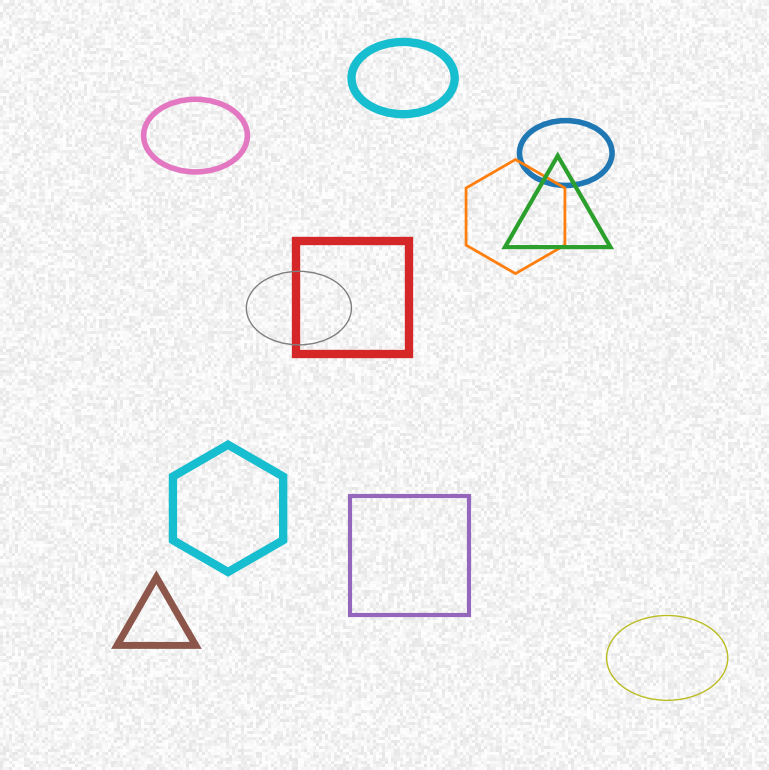[{"shape": "oval", "thickness": 2, "radius": 0.3, "center": [0.735, 0.801]}, {"shape": "hexagon", "thickness": 1, "radius": 0.37, "center": [0.669, 0.719]}, {"shape": "triangle", "thickness": 1.5, "radius": 0.4, "center": [0.724, 0.719]}, {"shape": "square", "thickness": 3, "radius": 0.37, "center": [0.458, 0.614]}, {"shape": "square", "thickness": 1.5, "radius": 0.39, "center": [0.532, 0.279]}, {"shape": "triangle", "thickness": 2.5, "radius": 0.29, "center": [0.203, 0.191]}, {"shape": "oval", "thickness": 2, "radius": 0.34, "center": [0.254, 0.824]}, {"shape": "oval", "thickness": 0.5, "radius": 0.34, "center": [0.388, 0.6]}, {"shape": "oval", "thickness": 0.5, "radius": 0.39, "center": [0.866, 0.146]}, {"shape": "oval", "thickness": 3, "radius": 0.34, "center": [0.524, 0.899]}, {"shape": "hexagon", "thickness": 3, "radius": 0.41, "center": [0.296, 0.34]}]